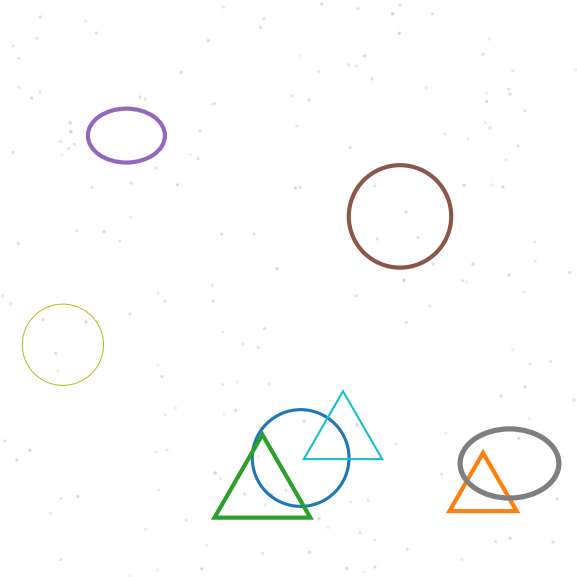[{"shape": "circle", "thickness": 1.5, "radius": 0.42, "center": [0.521, 0.206]}, {"shape": "triangle", "thickness": 2, "radius": 0.34, "center": [0.836, 0.148]}, {"shape": "triangle", "thickness": 2, "radius": 0.48, "center": [0.454, 0.151]}, {"shape": "oval", "thickness": 2, "radius": 0.33, "center": [0.219, 0.764]}, {"shape": "circle", "thickness": 2, "radius": 0.44, "center": [0.693, 0.624]}, {"shape": "oval", "thickness": 2.5, "radius": 0.43, "center": [0.882, 0.197]}, {"shape": "circle", "thickness": 0.5, "radius": 0.35, "center": [0.109, 0.402]}, {"shape": "triangle", "thickness": 1, "radius": 0.39, "center": [0.594, 0.243]}]